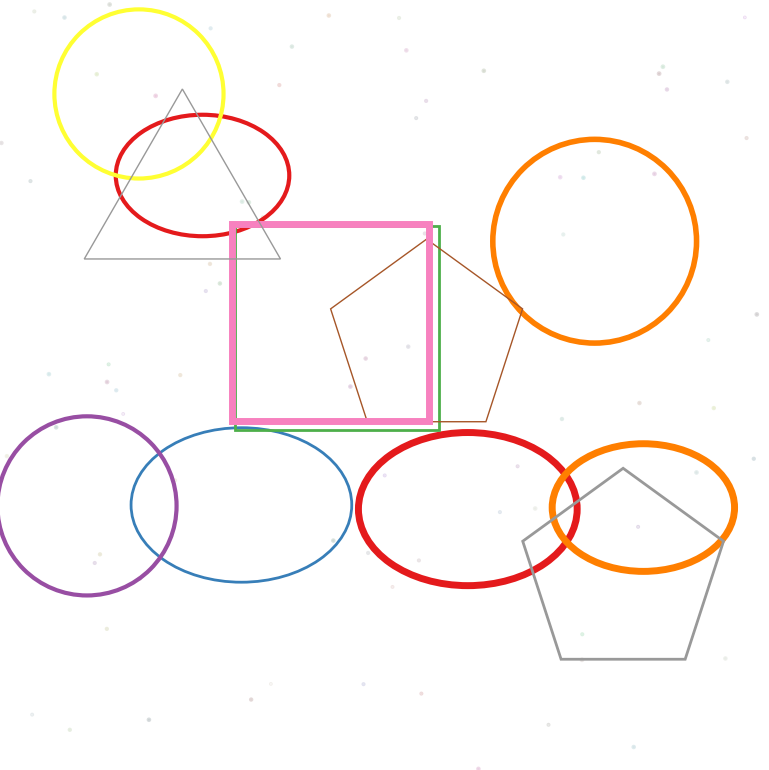[{"shape": "oval", "thickness": 2.5, "radius": 0.71, "center": [0.608, 0.339]}, {"shape": "oval", "thickness": 1.5, "radius": 0.56, "center": [0.263, 0.772]}, {"shape": "oval", "thickness": 1, "radius": 0.72, "center": [0.314, 0.344]}, {"shape": "square", "thickness": 1, "radius": 0.66, "center": [0.438, 0.574]}, {"shape": "circle", "thickness": 1.5, "radius": 0.58, "center": [0.113, 0.343]}, {"shape": "oval", "thickness": 2.5, "radius": 0.59, "center": [0.836, 0.341]}, {"shape": "circle", "thickness": 2, "radius": 0.66, "center": [0.772, 0.687]}, {"shape": "circle", "thickness": 1.5, "radius": 0.55, "center": [0.18, 0.878]}, {"shape": "pentagon", "thickness": 0.5, "radius": 0.66, "center": [0.554, 0.558]}, {"shape": "square", "thickness": 2.5, "radius": 0.64, "center": [0.429, 0.582]}, {"shape": "triangle", "thickness": 0.5, "radius": 0.74, "center": [0.237, 0.737]}, {"shape": "pentagon", "thickness": 1, "radius": 0.69, "center": [0.809, 0.255]}]